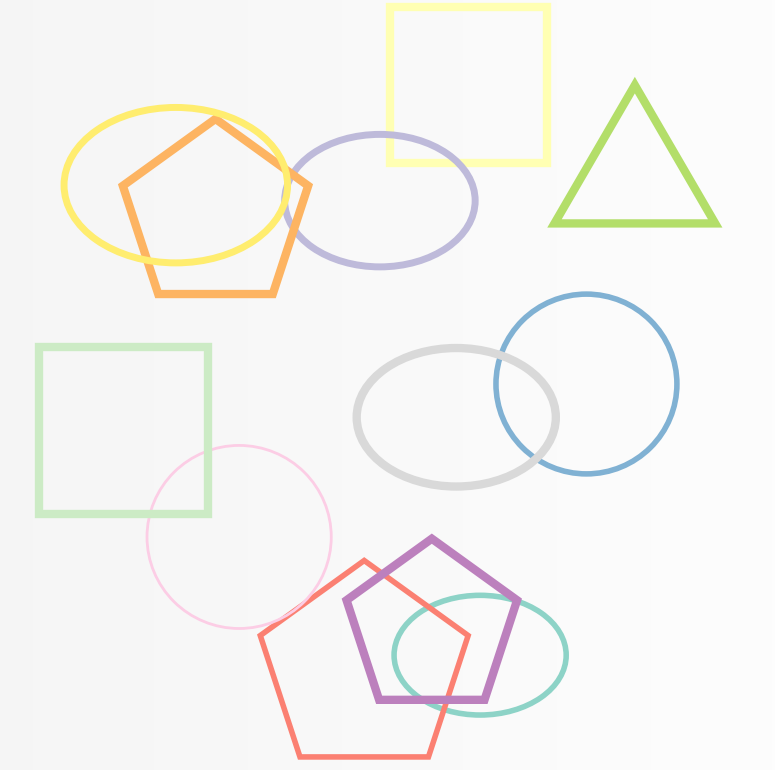[{"shape": "oval", "thickness": 2, "radius": 0.56, "center": [0.62, 0.149]}, {"shape": "square", "thickness": 3, "radius": 0.51, "center": [0.604, 0.89]}, {"shape": "oval", "thickness": 2.5, "radius": 0.61, "center": [0.49, 0.739]}, {"shape": "pentagon", "thickness": 2, "radius": 0.71, "center": [0.47, 0.131]}, {"shape": "circle", "thickness": 2, "radius": 0.58, "center": [0.757, 0.501]}, {"shape": "pentagon", "thickness": 3, "radius": 0.63, "center": [0.278, 0.72]}, {"shape": "triangle", "thickness": 3, "radius": 0.6, "center": [0.819, 0.77]}, {"shape": "circle", "thickness": 1, "radius": 0.59, "center": [0.309, 0.303]}, {"shape": "oval", "thickness": 3, "radius": 0.64, "center": [0.589, 0.458]}, {"shape": "pentagon", "thickness": 3, "radius": 0.58, "center": [0.557, 0.185]}, {"shape": "square", "thickness": 3, "radius": 0.54, "center": [0.16, 0.441]}, {"shape": "oval", "thickness": 2.5, "radius": 0.72, "center": [0.227, 0.76]}]